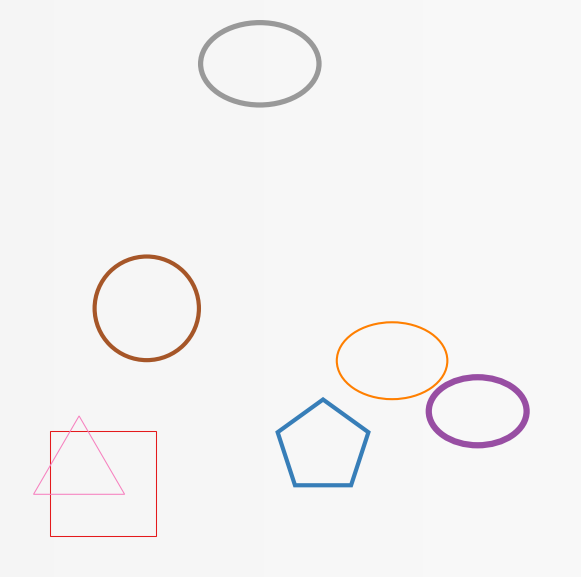[{"shape": "square", "thickness": 0.5, "radius": 0.46, "center": [0.178, 0.162]}, {"shape": "pentagon", "thickness": 2, "radius": 0.41, "center": [0.556, 0.225]}, {"shape": "oval", "thickness": 3, "radius": 0.42, "center": [0.822, 0.287]}, {"shape": "oval", "thickness": 1, "radius": 0.48, "center": [0.675, 0.375]}, {"shape": "circle", "thickness": 2, "radius": 0.45, "center": [0.253, 0.465]}, {"shape": "triangle", "thickness": 0.5, "radius": 0.45, "center": [0.136, 0.188]}, {"shape": "oval", "thickness": 2.5, "radius": 0.51, "center": [0.447, 0.889]}]